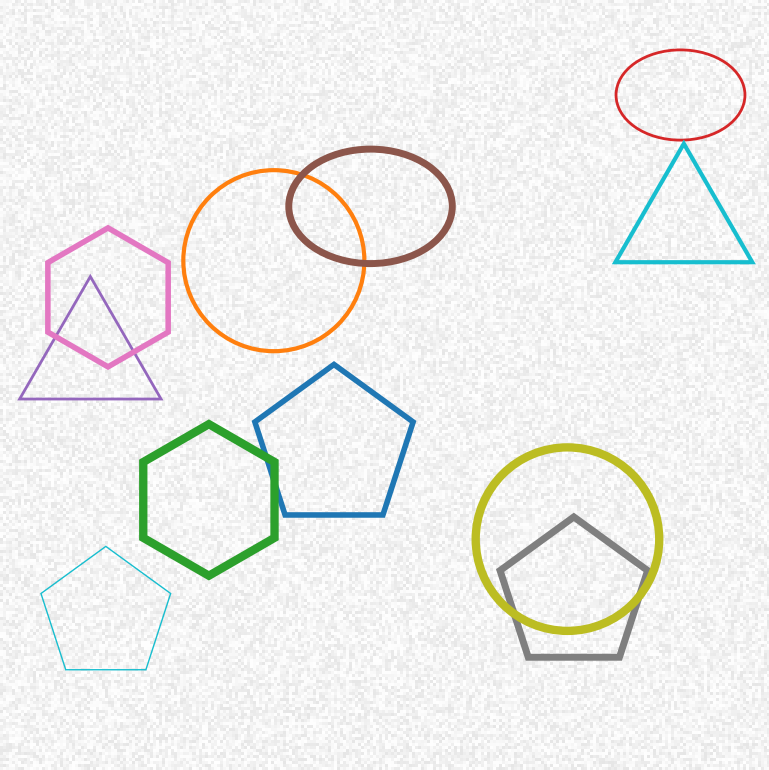[{"shape": "pentagon", "thickness": 2, "radius": 0.54, "center": [0.434, 0.419]}, {"shape": "circle", "thickness": 1.5, "radius": 0.59, "center": [0.356, 0.661]}, {"shape": "hexagon", "thickness": 3, "radius": 0.49, "center": [0.271, 0.351]}, {"shape": "oval", "thickness": 1, "radius": 0.42, "center": [0.884, 0.877]}, {"shape": "triangle", "thickness": 1, "radius": 0.53, "center": [0.117, 0.535]}, {"shape": "oval", "thickness": 2.5, "radius": 0.53, "center": [0.481, 0.732]}, {"shape": "hexagon", "thickness": 2, "radius": 0.45, "center": [0.14, 0.614]}, {"shape": "pentagon", "thickness": 2.5, "radius": 0.5, "center": [0.745, 0.228]}, {"shape": "circle", "thickness": 3, "radius": 0.6, "center": [0.737, 0.3]}, {"shape": "pentagon", "thickness": 0.5, "radius": 0.44, "center": [0.137, 0.202]}, {"shape": "triangle", "thickness": 1.5, "radius": 0.51, "center": [0.888, 0.711]}]